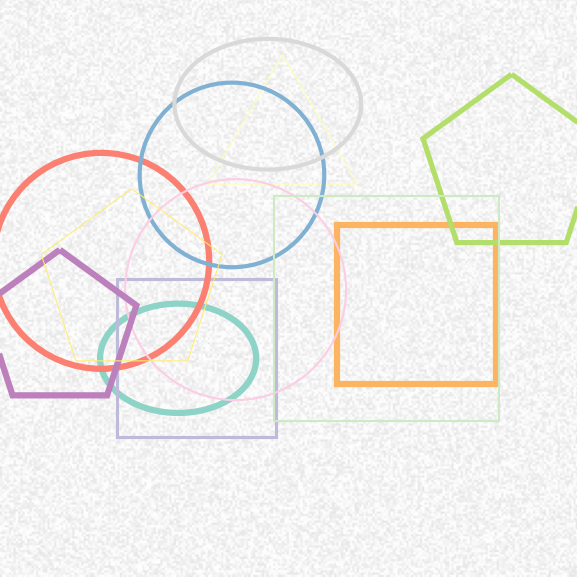[{"shape": "oval", "thickness": 3, "radius": 0.68, "center": [0.308, 0.379]}, {"shape": "triangle", "thickness": 0.5, "radius": 0.75, "center": [0.489, 0.755]}, {"shape": "square", "thickness": 1.5, "radius": 0.69, "center": [0.34, 0.38]}, {"shape": "circle", "thickness": 3, "radius": 0.93, "center": [0.175, 0.547]}, {"shape": "circle", "thickness": 2, "radius": 0.8, "center": [0.402, 0.696]}, {"shape": "square", "thickness": 3, "radius": 0.69, "center": [0.721, 0.471]}, {"shape": "pentagon", "thickness": 2.5, "radius": 0.81, "center": [0.886, 0.709]}, {"shape": "circle", "thickness": 1, "radius": 0.96, "center": [0.408, 0.498]}, {"shape": "oval", "thickness": 2, "radius": 0.81, "center": [0.464, 0.819]}, {"shape": "pentagon", "thickness": 3, "radius": 0.7, "center": [0.104, 0.427]}, {"shape": "square", "thickness": 1, "radius": 0.98, "center": [0.669, 0.465]}, {"shape": "pentagon", "thickness": 0.5, "radius": 0.82, "center": [0.228, 0.508]}]